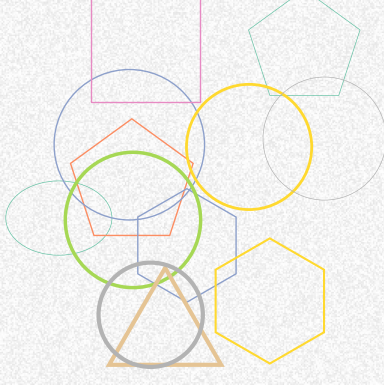[{"shape": "pentagon", "thickness": 0.5, "radius": 0.76, "center": [0.79, 0.875]}, {"shape": "oval", "thickness": 0.5, "radius": 0.69, "center": [0.153, 0.434]}, {"shape": "pentagon", "thickness": 1, "radius": 0.84, "center": [0.342, 0.524]}, {"shape": "hexagon", "thickness": 1, "radius": 0.74, "center": [0.486, 0.363]}, {"shape": "circle", "thickness": 1, "radius": 0.98, "center": [0.336, 0.624]}, {"shape": "square", "thickness": 1, "radius": 0.71, "center": [0.379, 0.877]}, {"shape": "circle", "thickness": 2.5, "radius": 0.88, "center": [0.345, 0.429]}, {"shape": "circle", "thickness": 2, "radius": 0.81, "center": [0.647, 0.618]}, {"shape": "hexagon", "thickness": 1.5, "radius": 0.81, "center": [0.701, 0.218]}, {"shape": "triangle", "thickness": 3, "radius": 0.84, "center": [0.429, 0.136]}, {"shape": "circle", "thickness": 0.5, "radius": 0.8, "center": [0.843, 0.64]}, {"shape": "circle", "thickness": 3, "radius": 0.68, "center": [0.391, 0.182]}]